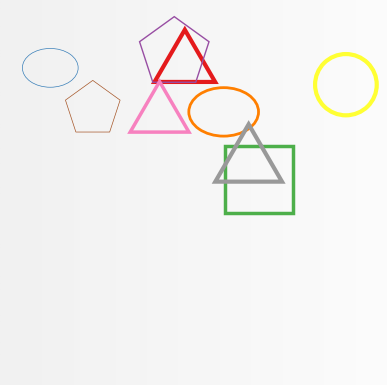[{"shape": "triangle", "thickness": 3, "radius": 0.45, "center": [0.477, 0.832]}, {"shape": "oval", "thickness": 0.5, "radius": 0.36, "center": [0.13, 0.824]}, {"shape": "square", "thickness": 2.5, "radius": 0.44, "center": [0.668, 0.533]}, {"shape": "pentagon", "thickness": 1, "radius": 0.47, "center": [0.45, 0.863]}, {"shape": "oval", "thickness": 2, "radius": 0.45, "center": [0.577, 0.709]}, {"shape": "circle", "thickness": 3, "radius": 0.4, "center": [0.893, 0.78]}, {"shape": "pentagon", "thickness": 0.5, "radius": 0.37, "center": [0.239, 0.717]}, {"shape": "triangle", "thickness": 2.5, "radius": 0.44, "center": [0.412, 0.701]}, {"shape": "triangle", "thickness": 3, "radius": 0.5, "center": [0.642, 0.578]}]